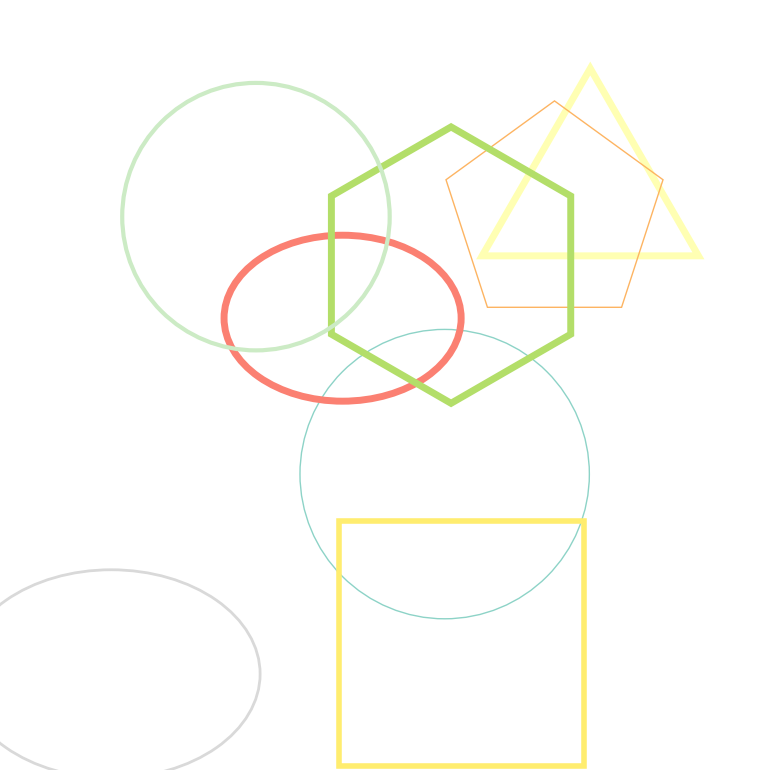[{"shape": "circle", "thickness": 0.5, "radius": 0.94, "center": [0.577, 0.384]}, {"shape": "triangle", "thickness": 2.5, "radius": 0.81, "center": [0.767, 0.749]}, {"shape": "oval", "thickness": 2.5, "radius": 0.77, "center": [0.445, 0.587]}, {"shape": "pentagon", "thickness": 0.5, "radius": 0.74, "center": [0.72, 0.721]}, {"shape": "hexagon", "thickness": 2.5, "radius": 0.9, "center": [0.586, 0.656]}, {"shape": "oval", "thickness": 1, "radius": 0.97, "center": [0.144, 0.125]}, {"shape": "circle", "thickness": 1.5, "radius": 0.87, "center": [0.332, 0.719]}, {"shape": "square", "thickness": 2, "radius": 0.8, "center": [0.599, 0.164]}]